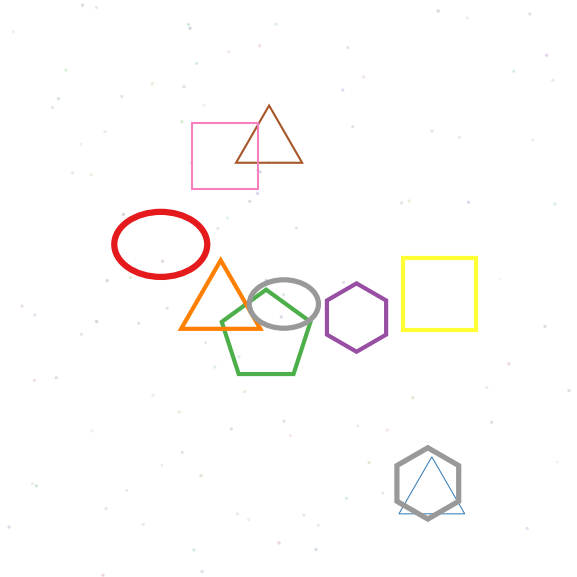[{"shape": "oval", "thickness": 3, "radius": 0.4, "center": [0.278, 0.576]}, {"shape": "triangle", "thickness": 0.5, "radius": 0.33, "center": [0.748, 0.142]}, {"shape": "pentagon", "thickness": 2, "radius": 0.4, "center": [0.461, 0.417]}, {"shape": "hexagon", "thickness": 2, "radius": 0.3, "center": [0.617, 0.449]}, {"shape": "triangle", "thickness": 2, "radius": 0.4, "center": [0.382, 0.469]}, {"shape": "square", "thickness": 2, "radius": 0.31, "center": [0.761, 0.49]}, {"shape": "triangle", "thickness": 1, "radius": 0.33, "center": [0.466, 0.75]}, {"shape": "square", "thickness": 1, "radius": 0.29, "center": [0.389, 0.728]}, {"shape": "hexagon", "thickness": 2.5, "radius": 0.31, "center": [0.741, 0.162]}, {"shape": "oval", "thickness": 2.5, "radius": 0.3, "center": [0.492, 0.473]}]